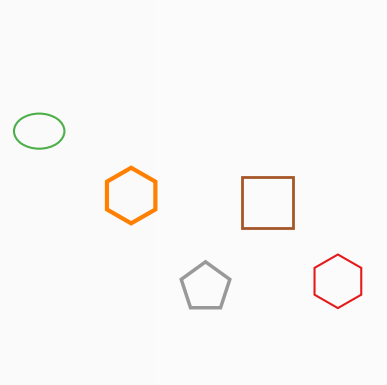[{"shape": "hexagon", "thickness": 1.5, "radius": 0.35, "center": [0.872, 0.269]}, {"shape": "oval", "thickness": 1.5, "radius": 0.33, "center": [0.101, 0.659]}, {"shape": "hexagon", "thickness": 3, "radius": 0.36, "center": [0.338, 0.492]}, {"shape": "square", "thickness": 2, "radius": 0.33, "center": [0.691, 0.473]}, {"shape": "pentagon", "thickness": 2.5, "radius": 0.33, "center": [0.53, 0.254]}]